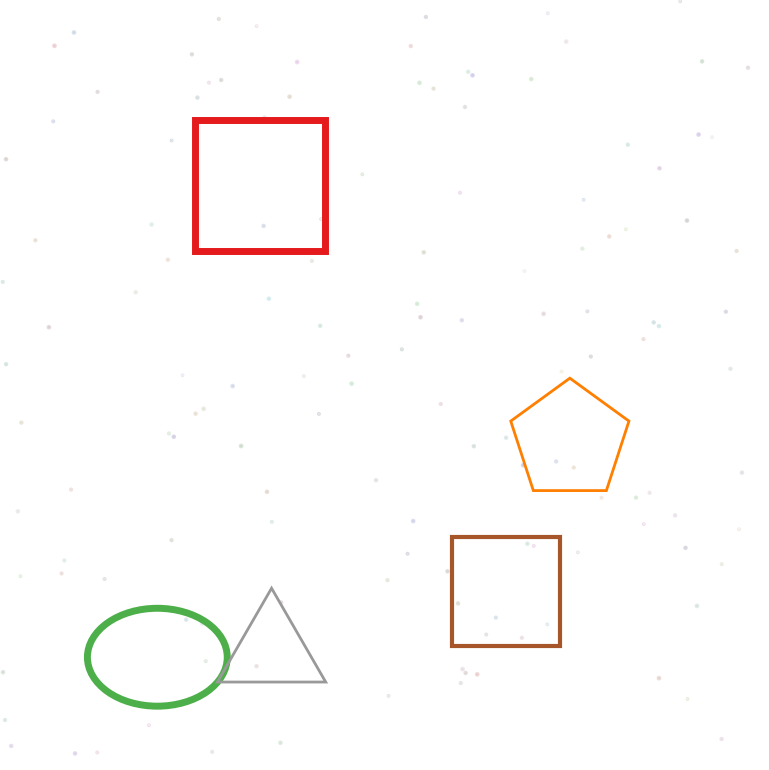[{"shape": "square", "thickness": 2.5, "radius": 0.42, "center": [0.338, 0.759]}, {"shape": "oval", "thickness": 2.5, "radius": 0.45, "center": [0.204, 0.146]}, {"shape": "pentagon", "thickness": 1, "radius": 0.4, "center": [0.74, 0.428]}, {"shape": "square", "thickness": 1.5, "radius": 0.35, "center": [0.657, 0.232]}, {"shape": "triangle", "thickness": 1, "radius": 0.41, "center": [0.353, 0.155]}]